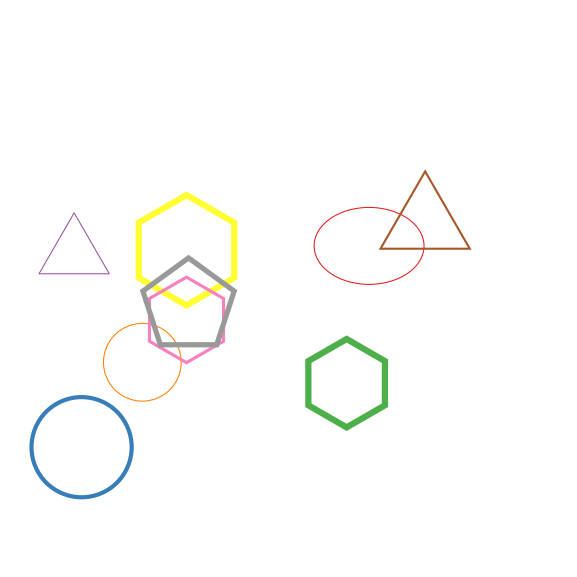[{"shape": "oval", "thickness": 0.5, "radius": 0.48, "center": [0.639, 0.573]}, {"shape": "circle", "thickness": 2, "radius": 0.43, "center": [0.141, 0.225]}, {"shape": "hexagon", "thickness": 3, "radius": 0.38, "center": [0.6, 0.336]}, {"shape": "triangle", "thickness": 0.5, "radius": 0.35, "center": [0.128, 0.56]}, {"shape": "circle", "thickness": 0.5, "radius": 0.34, "center": [0.246, 0.372]}, {"shape": "hexagon", "thickness": 3, "radius": 0.48, "center": [0.323, 0.566]}, {"shape": "triangle", "thickness": 1, "radius": 0.45, "center": [0.736, 0.613]}, {"shape": "hexagon", "thickness": 1.5, "radius": 0.37, "center": [0.323, 0.445]}, {"shape": "pentagon", "thickness": 2.5, "radius": 0.42, "center": [0.326, 0.469]}]